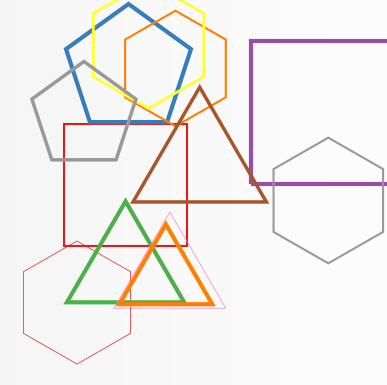[{"shape": "square", "thickness": 1.5, "radius": 0.79, "center": [0.324, 0.52]}, {"shape": "hexagon", "thickness": 0.5, "radius": 0.8, "center": [0.199, 0.214]}, {"shape": "pentagon", "thickness": 3, "radius": 0.85, "center": [0.332, 0.82]}, {"shape": "triangle", "thickness": 3, "radius": 0.87, "center": [0.324, 0.302]}, {"shape": "square", "thickness": 3, "radius": 0.93, "center": [0.835, 0.709]}, {"shape": "triangle", "thickness": 3, "radius": 0.69, "center": [0.428, 0.279]}, {"shape": "hexagon", "thickness": 1.5, "radius": 0.75, "center": [0.453, 0.822]}, {"shape": "hexagon", "thickness": 2, "radius": 0.82, "center": [0.383, 0.883]}, {"shape": "triangle", "thickness": 2.5, "radius": 0.99, "center": [0.515, 0.575]}, {"shape": "triangle", "thickness": 0.5, "radius": 0.83, "center": [0.438, 0.283]}, {"shape": "hexagon", "thickness": 1.5, "radius": 0.82, "center": [0.847, 0.479]}, {"shape": "pentagon", "thickness": 2.5, "radius": 0.71, "center": [0.217, 0.699]}]